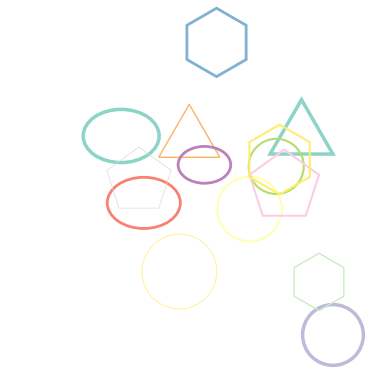[{"shape": "triangle", "thickness": 2.5, "radius": 0.47, "center": [0.783, 0.647]}, {"shape": "oval", "thickness": 2.5, "radius": 0.49, "center": [0.315, 0.647]}, {"shape": "circle", "thickness": 1.5, "radius": 0.42, "center": [0.648, 0.457]}, {"shape": "circle", "thickness": 2.5, "radius": 0.39, "center": [0.865, 0.13]}, {"shape": "oval", "thickness": 2, "radius": 0.47, "center": [0.373, 0.473]}, {"shape": "hexagon", "thickness": 2, "radius": 0.44, "center": [0.562, 0.89]}, {"shape": "triangle", "thickness": 1, "radius": 0.46, "center": [0.492, 0.637]}, {"shape": "circle", "thickness": 1.5, "radius": 0.36, "center": [0.717, 0.568]}, {"shape": "pentagon", "thickness": 1.5, "radius": 0.47, "center": [0.738, 0.516]}, {"shape": "pentagon", "thickness": 0.5, "radius": 0.44, "center": [0.361, 0.53]}, {"shape": "oval", "thickness": 2, "radius": 0.34, "center": [0.531, 0.572]}, {"shape": "hexagon", "thickness": 1, "radius": 0.37, "center": [0.829, 0.268]}, {"shape": "hexagon", "thickness": 1.5, "radius": 0.45, "center": [0.726, 0.586]}, {"shape": "circle", "thickness": 0.5, "radius": 0.49, "center": [0.466, 0.295]}]